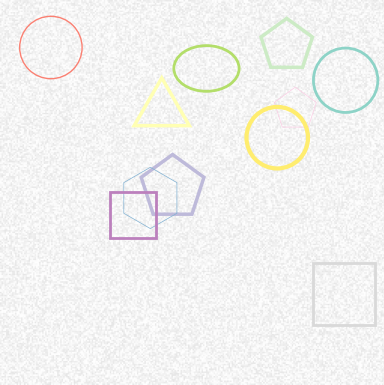[{"shape": "circle", "thickness": 2, "radius": 0.42, "center": [0.898, 0.791]}, {"shape": "triangle", "thickness": 2.5, "radius": 0.41, "center": [0.42, 0.715]}, {"shape": "pentagon", "thickness": 2.5, "radius": 0.43, "center": [0.448, 0.513]}, {"shape": "circle", "thickness": 1, "radius": 0.41, "center": [0.132, 0.877]}, {"shape": "hexagon", "thickness": 0.5, "radius": 0.4, "center": [0.391, 0.486]}, {"shape": "oval", "thickness": 2, "radius": 0.42, "center": [0.536, 0.822]}, {"shape": "pentagon", "thickness": 0.5, "radius": 0.29, "center": [0.767, 0.716]}, {"shape": "square", "thickness": 2, "radius": 0.4, "center": [0.894, 0.237]}, {"shape": "square", "thickness": 2, "radius": 0.3, "center": [0.345, 0.441]}, {"shape": "pentagon", "thickness": 2.5, "radius": 0.35, "center": [0.745, 0.882]}, {"shape": "circle", "thickness": 3, "radius": 0.4, "center": [0.72, 0.642]}]